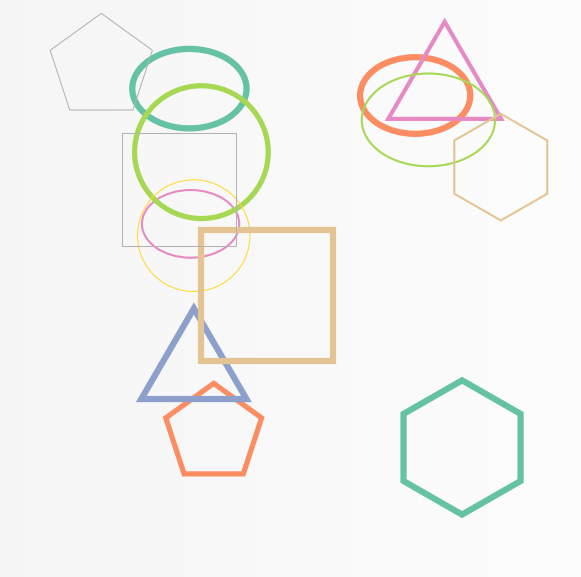[{"shape": "hexagon", "thickness": 3, "radius": 0.58, "center": [0.795, 0.224]}, {"shape": "oval", "thickness": 3, "radius": 0.49, "center": [0.326, 0.846]}, {"shape": "oval", "thickness": 3, "radius": 0.47, "center": [0.714, 0.834]}, {"shape": "pentagon", "thickness": 2.5, "radius": 0.43, "center": [0.368, 0.249]}, {"shape": "triangle", "thickness": 3, "radius": 0.52, "center": [0.334, 0.36]}, {"shape": "oval", "thickness": 1, "radius": 0.42, "center": [0.328, 0.612]}, {"shape": "triangle", "thickness": 2, "radius": 0.56, "center": [0.765, 0.849]}, {"shape": "circle", "thickness": 2.5, "radius": 0.58, "center": [0.347, 0.736]}, {"shape": "oval", "thickness": 1, "radius": 0.57, "center": [0.737, 0.792]}, {"shape": "circle", "thickness": 0.5, "radius": 0.48, "center": [0.333, 0.591]}, {"shape": "hexagon", "thickness": 1, "radius": 0.46, "center": [0.862, 0.71]}, {"shape": "square", "thickness": 3, "radius": 0.57, "center": [0.459, 0.487]}, {"shape": "square", "thickness": 0.5, "radius": 0.49, "center": [0.308, 0.671]}, {"shape": "pentagon", "thickness": 0.5, "radius": 0.46, "center": [0.174, 0.883]}]